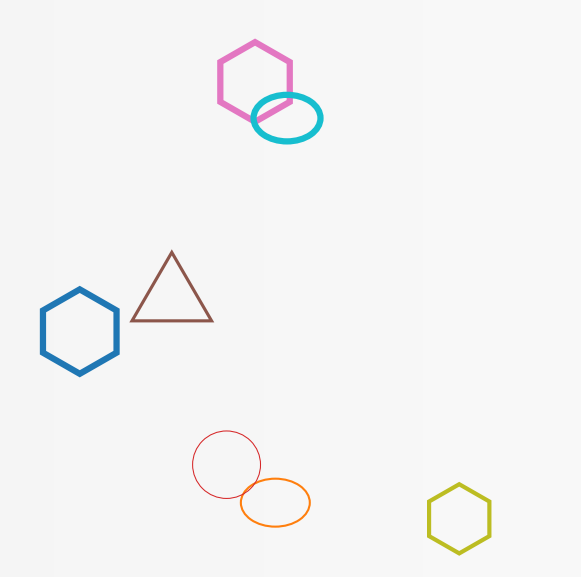[{"shape": "hexagon", "thickness": 3, "radius": 0.37, "center": [0.137, 0.425]}, {"shape": "oval", "thickness": 1, "radius": 0.3, "center": [0.474, 0.129]}, {"shape": "circle", "thickness": 0.5, "radius": 0.29, "center": [0.39, 0.194]}, {"shape": "triangle", "thickness": 1.5, "radius": 0.4, "center": [0.296, 0.483]}, {"shape": "hexagon", "thickness": 3, "radius": 0.34, "center": [0.439, 0.857]}, {"shape": "hexagon", "thickness": 2, "radius": 0.3, "center": [0.79, 0.101]}, {"shape": "oval", "thickness": 3, "radius": 0.29, "center": [0.494, 0.795]}]